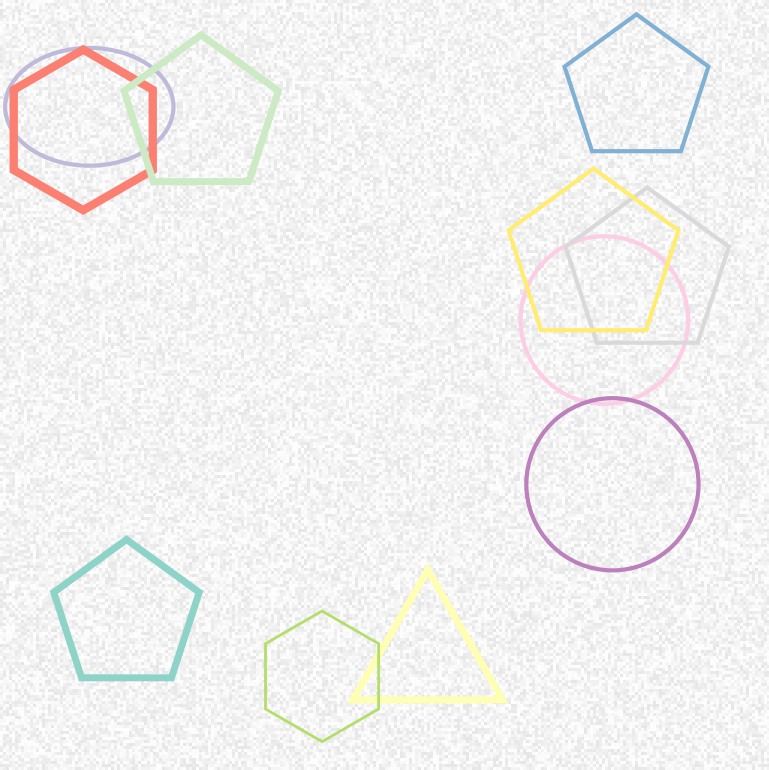[{"shape": "pentagon", "thickness": 2.5, "radius": 0.5, "center": [0.164, 0.2]}, {"shape": "triangle", "thickness": 2.5, "radius": 0.56, "center": [0.556, 0.147]}, {"shape": "oval", "thickness": 1.5, "radius": 0.55, "center": [0.116, 0.861]}, {"shape": "hexagon", "thickness": 3, "radius": 0.52, "center": [0.108, 0.831]}, {"shape": "pentagon", "thickness": 1.5, "radius": 0.49, "center": [0.827, 0.883]}, {"shape": "hexagon", "thickness": 1, "radius": 0.42, "center": [0.418, 0.122]}, {"shape": "circle", "thickness": 1.5, "radius": 0.54, "center": [0.785, 0.584]}, {"shape": "pentagon", "thickness": 1.5, "radius": 0.56, "center": [0.841, 0.645]}, {"shape": "circle", "thickness": 1.5, "radius": 0.56, "center": [0.795, 0.371]}, {"shape": "pentagon", "thickness": 2.5, "radius": 0.53, "center": [0.261, 0.849]}, {"shape": "pentagon", "thickness": 1.5, "radius": 0.58, "center": [0.771, 0.665]}]